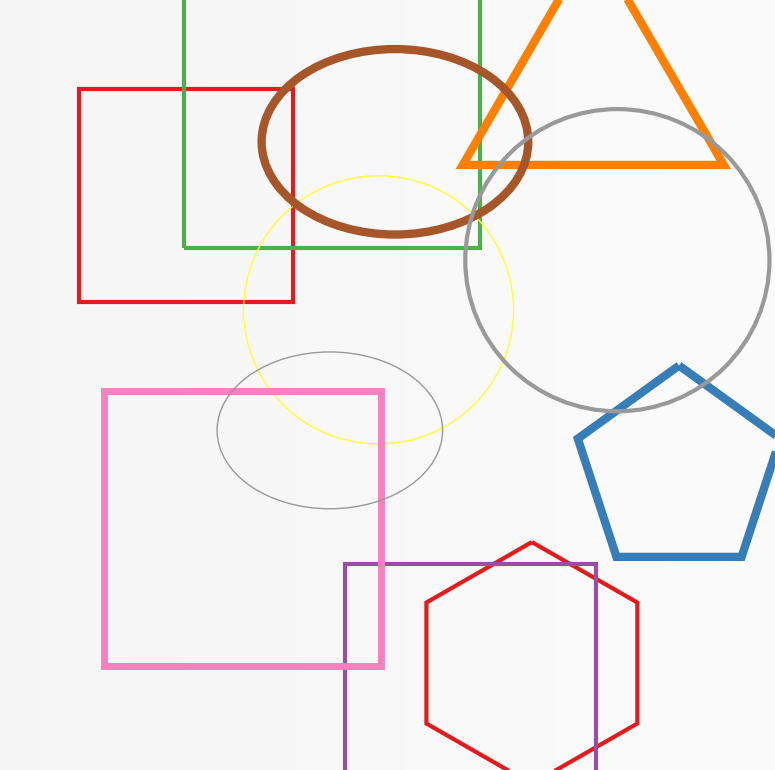[{"shape": "square", "thickness": 1.5, "radius": 0.69, "center": [0.24, 0.746]}, {"shape": "hexagon", "thickness": 1.5, "radius": 0.79, "center": [0.686, 0.139]}, {"shape": "pentagon", "thickness": 3, "radius": 0.69, "center": [0.876, 0.388]}, {"shape": "square", "thickness": 1.5, "radius": 0.95, "center": [0.428, 0.869]}, {"shape": "square", "thickness": 1.5, "radius": 0.81, "center": [0.607, 0.105]}, {"shape": "triangle", "thickness": 3, "radius": 0.97, "center": [0.766, 0.883]}, {"shape": "circle", "thickness": 0.5, "radius": 0.87, "center": [0.488, 0.598]}, {"shape": "oval", "thickness": 3, "radius": 0.86, "center": [0.51, 0.816]}, {"shape": "square", "thickness": 2.5, "radius": 0.89, "center": [0.313, 0.314]}, {"shape": "circle", "thickness": 1.5, "radius": 0.98, "center": [0.797, 0.662]}, {"shape": "oval", "thickness": 0.5, "radius": 0.73, "center": [0.426, 0.441]}]